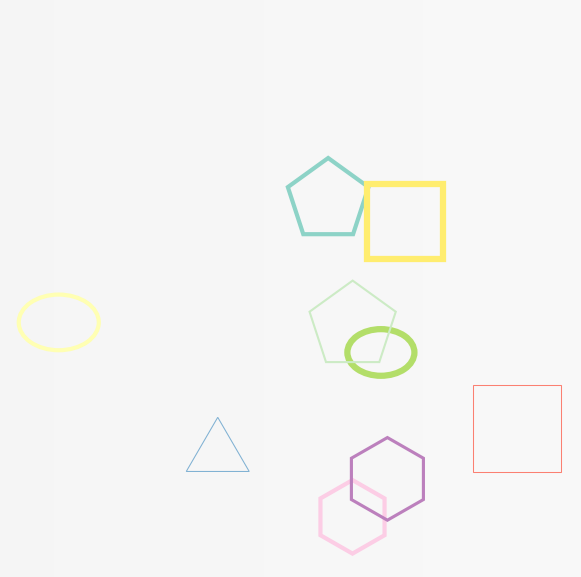[{"shape": "pentagon", "thickness": 2, "radius": 0.36, "center": [0.565, 0.653]}, {"shape": "oval", "thickness": 2, "radius": 0.34, "center": [0.101, 0.441]}, {"shape": "square", "thickness": 0.5, "radius": 0.38, "center": [0.889, 0.257]}, {"shape": "triangle", "thickness": 0.5, "radius": 0.31, "center": [0.375, 0.214]}, {"shape": "oval", "thickness": 3, "radius": 0.29, "center": [0.655, 0.389]}, {"shape": "hexagon", "thickness": 2, "radius": 0.32, "center": [0.606, 0.104]}, {"shape": "hexagon", "thickness": 1.5, "radius": 0.36, "center": [0.667, 0.17]}, {"shape": "pentagon", "thickness": 1, "radius": 0.39, "center": [0.607, 0.435]}, {"shape": "square", "thickness": 3, "radius": 0.32, "center": [0.697, 0.616]}]